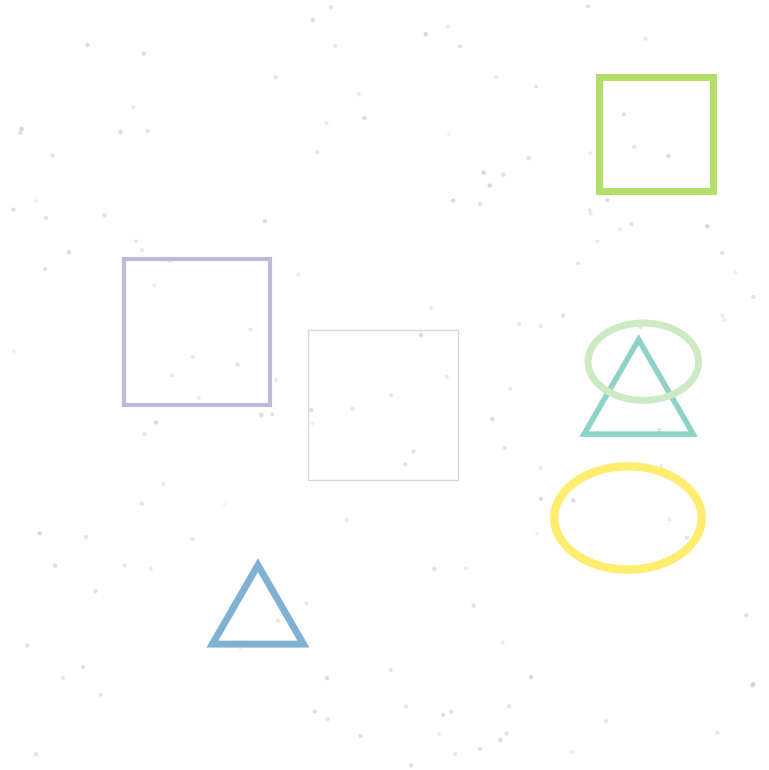[{"shape": "triangle", "thickness": 2, "radius": 0.41, "center": [0.829, 0.477]}, {"shape": "square", "thickness": 1.5, "radius": 0.47, "center": [0.256, 0.569]}, {"shape": "triangle", "thickness": 2.5, "radius": 0.34, "center": [0.335, 0.198]}, {"shape": "square", "thickness": 2.5, "radius": 0.37, "center": [0.852, 0.826]}, {"shape": "square", "thickness": 0.5, "radius": 0.49, "center": [0.497, 0.474]}, {"shape": "oval", "thickness": 2.5, "radius": 0.36, "center": [0.835, 0.53]}, {"shape": "oval", "thickness": 3, "radius": 0.48, "center": [0.816, 0.327]}]